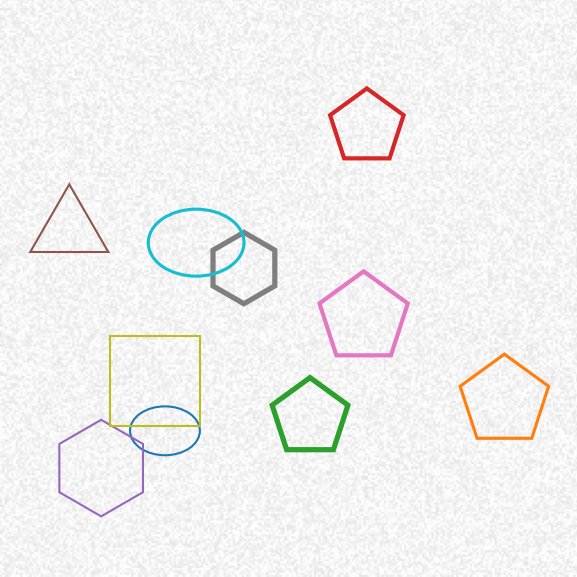[{"shape": "oval", "thickness": 1, "radius": 0.3, "center": [0.286, 0.253]}, {"shape": "pentagon", "thickness": 1.5, "radius": 0.4, "center": [0.873, 0.305]}, {"shape": "pentagon", "thickness": 2.5, "radius": 0.34, "center": [0.537, 0.276]}, {"shape": "pentagon", "thickness": 2, "radius": 0.33, "center": [0.635, 0.779]}, {"shape": "hexagon", "thickness": 1, "radius": 0.42, "center": [0.175, 0.189]}, {"shape": "triangle", "thickness": 1, "radius": 0.39, "center": [0.12, 0.602]}, {"shape": "pentagon", "thickness": 2, "radius": 0.4, "center": [0.63, 0.449]}, {"shape": "hexagon", "thickness": 2.5, "radius": 0.31, "center": [0.422, 0.535]}, {"shape": "square", "thickness": 1, "radius": 0.39, "center": [0.268, 0.34]}, {"shape": "oval", "thickness": 1.5, "radius": 0.41, "center": [0.34, 0.579]}]